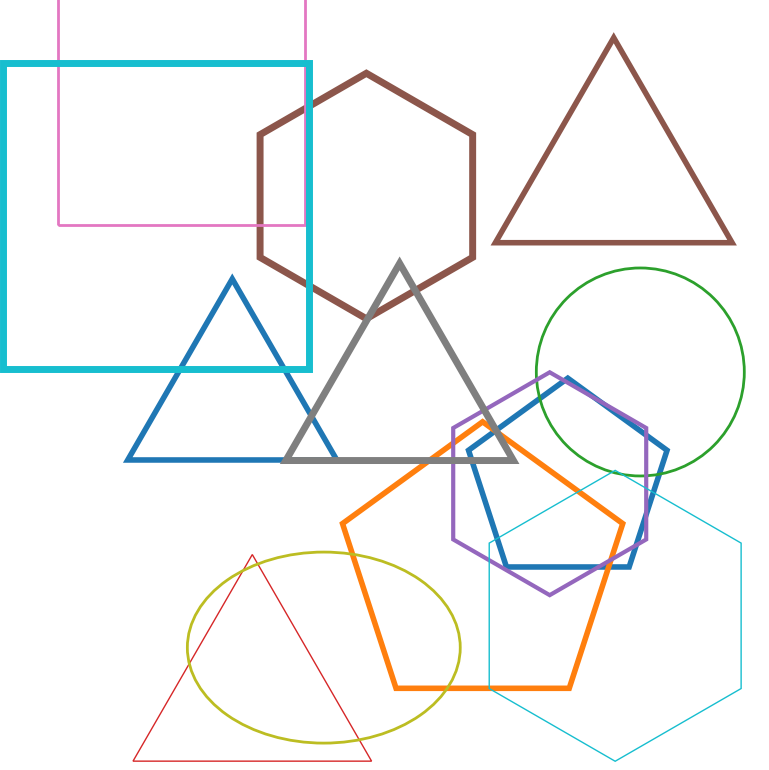[{"shape": "pentagon", "thickness": 2, "radius": 0.68, "center": [0.737, 0.373]}, {"shape": "triangle", "thickness": 2, "radius": 0.78, "center": [0.302, 0.481]}, {"shape": "pentagon", "thickness": 2, "radius": 0.96, "center": [0.627, 0.261]}, {"shape": "circle", "thickness": 1, "radius": 0.68, "center": [0.832, 0.517]}, {"shape": "triangle", "thickness": 0.5, "radius": 0.89, "center": [0.328, 0.101]}, {"shape": "hexagon", "thickness": 1.5, "radius": 0.72, "center": [0.714, 0.372]}, {"shape": "triangle", "thickness": 2, "radius": 0.89, "center": [0.797, 0.774]}, {"shape": "hexagon", "thickness": 2.5, "radius": 0.8, "center": [0.476, 0.745]}, {"shape": "square", "thickness": 1, "radius": 0.8, "center": [0.236, 0.869]}, {"shape": "triangle", "thickness": 2.5, "radius": 0.85, "center": [0.519, 0.487]}, {"shape": "oval", "thickness": 1, "radius": 0.89, "center": [0.421, 0.159]}, {"shape": "square", "thickness": 2.5, "radius": 0.99, "center": [0.202, 0.72]}, {"shape": "hexagon", "thickness": 0.5, "radius": 0.94, "center": [0.799, 0.2]}]